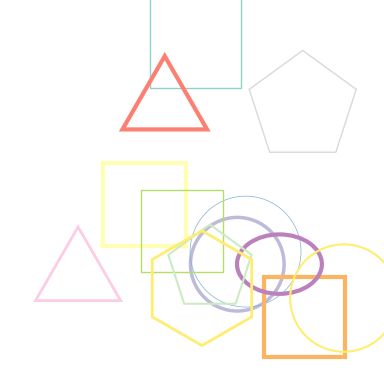[{"shape": "square", "thickness": 1, "radius": 0.59, "center": [0.508, 0.888]}, {"shape": "square", "thickness": 3, "radius": 0.54, "center": [0.376, 0.468]}, {"shape": "circle", "thickness": 2.5, "radius": 0.61, "center": [0.616, 0.314]}, {"shape": "triangle", "thickness": 3, "radius": 0.63, "center": [0.428, 0.727]}, {"shape": "circle", "thickness": 0.5, "radius": 0.72, "center": [0.638, 0.347]}, {"shape": "square", "thickness": 3, "radius": 0.52, "center": [0.791, 0.177]}, {"shape": "square", "thickness": 1, "radius": 0.54, "center": [0.473, 0.4]}, {"shape": "triangle", "thickness": 2, "radius": 0.64, "center": [0.203, 0.283]}, {"shape": "pentagon", "thickness": 1, "radius": 0.73, "center": [0.786, 0.723]}, {"shape": "oval", "thickness": 3, "radius": 0.55, "center": [0.726, 0.314]}, {"shape": "pentagon", "thickness": 1.5, "radius": 0.57, "center": [0.545, 0.303]}, {"shape": "hexagon", "thickness": 2, "radius": 0.75, "center": [0.525, 0.252]}, {"shape": "circle", "thickness": 1.5, "radius": 0.7, "center": [0.893, 0.226]}]